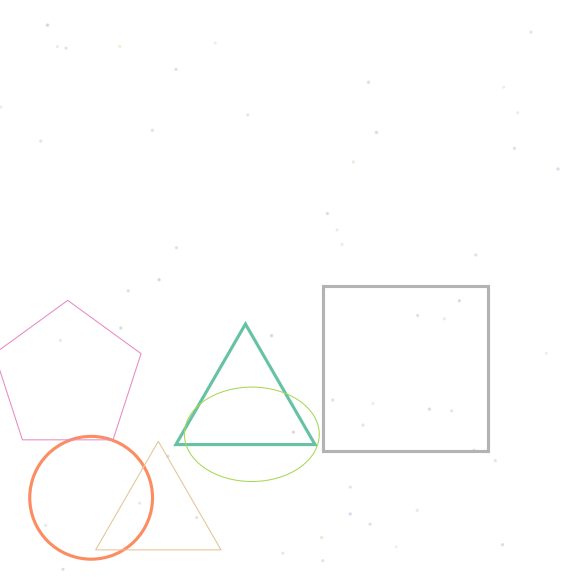[{"shape": "triangle", "thickness": 1.5, "radius": 0.7, "center": [0.425, 0.299]}, {"shape": "circle", "thickness": 1.5, "radius": 0.53, "center": [0.158, 0.137]}, {"shape": "pentagon", "thickness": 0.5, "radius": 0.67, "center": [0.117, 0.346]}, {"shape": "oval", "thickness": 0.5, "radius": 0.58, "center": [0.436, 0.247]}, {"shape": "triangle", "thickness": 0.5, "radius": 0.63, "center": [0.274, 0.11]}, {"shape": "square", "thickness": 1.5, "radius": 0.71, "center": [0.703, 0.362]}]